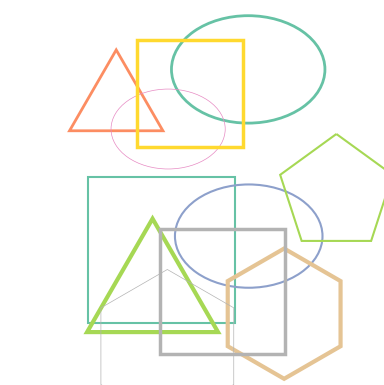[{"shape": "oval", "thickness": 2, "radius": 1.0, "center": [0.645, 0.82]}, {"shape": "square", "thickness": 1.5, "radius": 0.95, "center": [0.419, 0.351]}, {"shape": "triangle", "thickness": 2, "radius": 0.7, "center": [0.302, 0.73]}, {"shape": "oval", "thickness": 1.5, "radius": 0.96, "center": [0.646, 0.387]}, {"shape": "oval", "thickness": 0.5, "radius": 0.74, "center": [0.437, 0.665]}, {"shape": "pentagon", "thickness": 1.5, "radius": 0.77, "center": [0.874, 0.498]}, {"shape": "triangle", "thickness": 3, "radius": 0.98, "center": [0.396, 0.236]}, {"shape": "square", "thickness": 2.5, "radius": 0.69, "center": [0.494, 0.757]}, {"shape": "hexagon", "thickness": 3, "radius": 0.85, "center": [0.738, 0.185]}, {"shape": "square", "thickness": 2.5, "radius": 0.81, "center": [0.578, 0.243]}, {"shape": "hexagon", "thickness": 0.5, "radius": 1.0, "center": [0.435, 0.101]}]